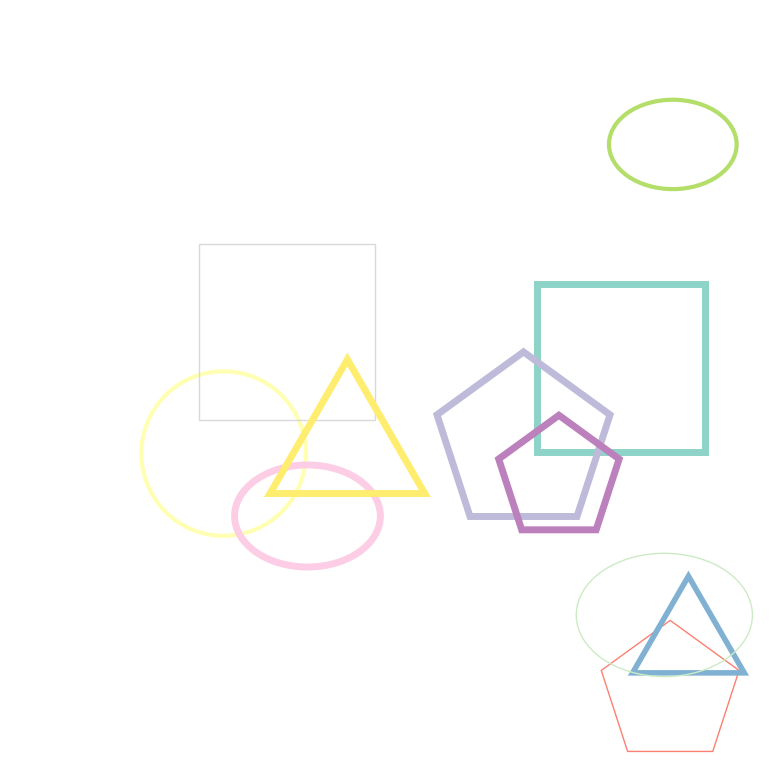[{"shape": "square", "thickness": 2.5, "radius": 0.54, "center": [0.806, 0.522]}, {"shape": "circle", "thickness": 1.5, "radius": 0.53, "center": [0.29, 0.411]}, {"shape": "pentagon", "thickness": 2.5, "radius": 0.59, "center": [0.68, 0.425]}, {"shape": "pentagon", "thickness": 0.5, "radius": 0.47, "center": [0.87, 0.1]}, {"shape": "triangle", "thickness": 2, "radius": 0.42, "center": [0.894, 0.168]}, {"shape": "oval", "thickness": 1.5, "radius": 0.41, "center": [0.874, 0.812]}, {"shape": "oval", "thickness": 2.5, "radius": 0.47, "center": [0.399, 0.33]}, {"shape": "square", "thickness": 0.5, "radius": 0.57, "center": [0.373, 0.569]}, {"shape": "pentagon", "thickness": 2.5, "radius": 0.41, "center": [0.726, 0.378]}, {"shape": "oval", "thickness": 0.5, "radius": 0.57, "center": [0.863, 0.201]}, {"shape": "triangle", "thickness": 2.5, "radius": 0.58, "center": [0.451, 0.417]}]